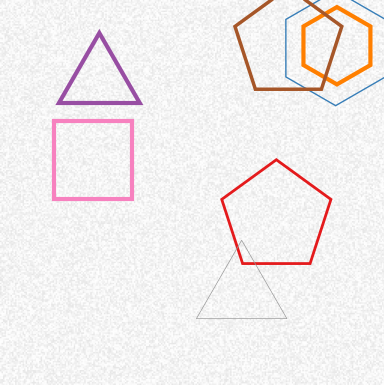[{"shape": "pentagon", "thickness": 2, "radius": 0.75, "center": [0.718, 0.436]}, {"shape": "hexagon", "thickness": 1, "radius": 0.75, "center": [0.872, 0.875]}, {"shape": "triangle", "thickness": 3, "radius": 0.61, "center": [0.258, 0.793]}, {"shape": "hexagon", "thickness": 3, "radius": 0.5, "center": [0.875, 0.881]}, {"shape": "pentagon", "thickness": 2.5, "radius": 0.73, "center": [0.749, 0.886]}, {"shape": "square", "thickness": 3, "radius": 0.51, "center": [0.241, 0.585]}, {"shape": "triangle", "thickness": 0.5, "radius": 0.68, "center": [0.628, 0.24]}]